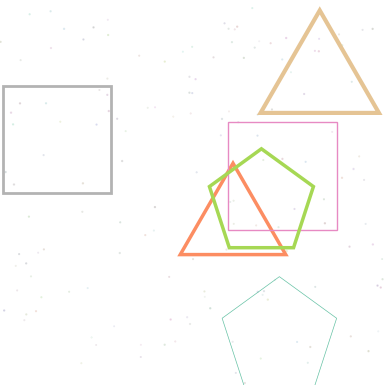[{"shape": "pentagon", "thickness": 0.5, "radius": 0.78, "center": [0.726, 0.125]}, {"shape": "triangle", "thickness": 2.5, "radius": 0.79, "center": [0.605, 0.418]}, {"shape": "square", "thickness": 1, "radius": 0.71, "center": [0.733, 0.543]}, {"shape": "pentagon", "thickness": 2.5, "radius": 0.71, "center": [0.679, 0.472]}, {"shape": "triangle", "thickness": 3, "radius": 0.89, "center": [0.831, 0.795]}, {"shape": "square", "thickness": 2, "radius": 0.7, "center": [0.148, 0.638]}]